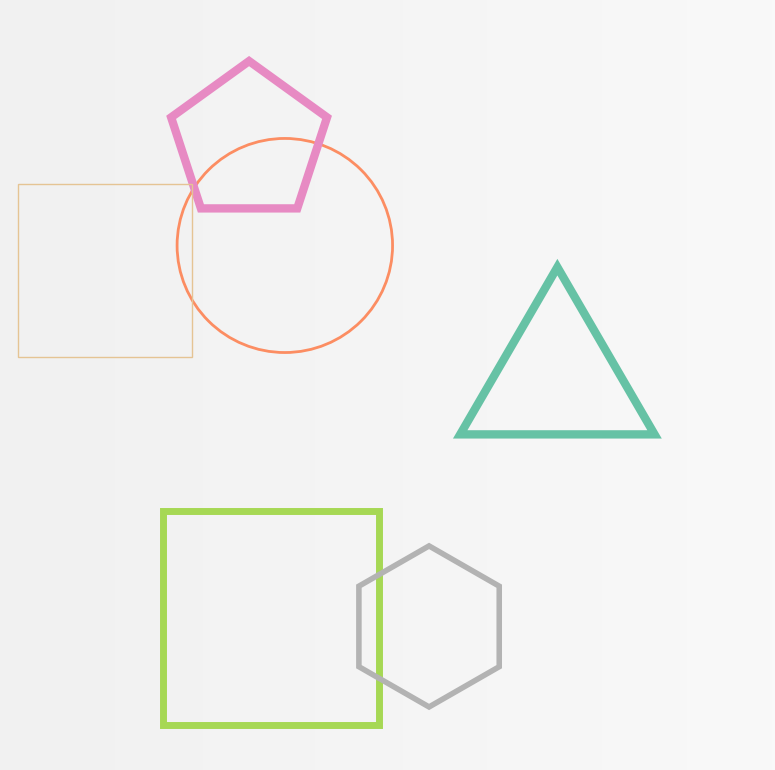[{"shape": "triangle", "thickness": 3, "radius": 0.72, "center": [0.719, 0.508]}, {"shape": "circle", "thickness": 1, "radius": 0.7, "center": [0.368, 0.681]}, {"shape": "pentagon", "thickness": 3, "radius": 0.53, "center": [0.321, 0.815]}, {"shape": "square", "thickness": 2.5, "radius": 0.69, "center": [0.35, 0.198]}, {"shape": "square", "thickness": 0.5, "radius": 0.56, "center": [0.136, 0.648]}, {"shape": "hexagon", "thickness": 2, "radius": 0.52, "center": [0.554, 0.186]}]